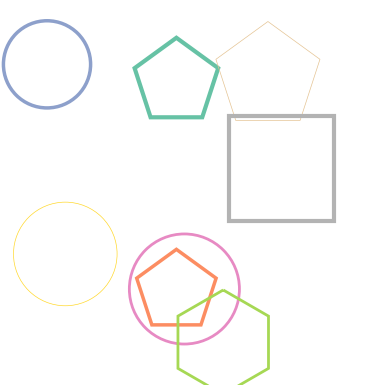[{"shape": "pentagon", "thickness": 3, "radius": 0.57, "center": [0.458, 0.788]}, {"shape": "pentagon", "thickness": 2.5, "radius": 0.54, "center": [0.458, 0.244]}, {"shape": "circle", "thickness": 2.5, "radius": 0.57, "center": [0.122, 0.833]}, {"shape": "circle", "thickness": 2, "radius": 0.71, "center": [0.479, 0.249]}, {"shape": "hexagon", "thickness": 2, "radius": 0.68, "center": [0.58, 0.111]}, {"shape": "circle", "thickness": 0.5, "radius": 0.67, "center": [0.17, 0.34]}, {"shape": "pentagon", "thickness": 0.5, "radius": 0.71, "center": [0.696, 0.802]}, {"shape": "square", "thickness": 3, "radius": 0.68, "center": [0.731, 0.562]}]